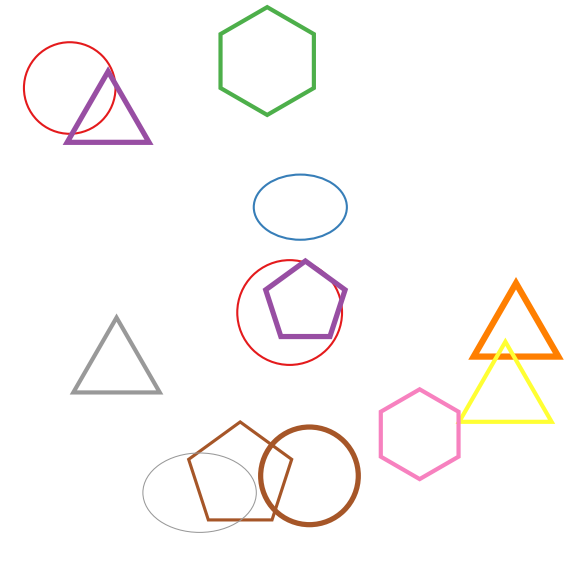[{"shape": "circle", "thickness": 1, "radius": 0.45, "center": [0.502, 0.458]}, {"shape": "circle", "thickness": 1, "radius": 0.4, "center": [0.121, 0.847]}, {"shape": "oval", "thickness": 1, "radius": 0.4, "center": [0.52, 0.64]}, {"shape": "hexagon", "thickness": 2, "radius": 0.47, "center": [0.463, 0.893]}, {"shape": "pentagon", "thickness": 2.5, "radius": 0.36, "center": [0.529, 0.475]}, {"shape": "triangle", "thickness": 2.5, "radius": 0.41, "center": [0.187, 0.794]}, {"shape": "triangle", "thickness": 3, "radius": 0.42, "center": [0.894, 0.424]}, {"shape": "triangle", "thickness": 2, "radius": 0.46, "center": [0.875, 0.315]}, {"shape": "pentagon", "thickness": 1.5, "radius": 0.47, "center": [0.416, 0.175]}, {"shape": "circle", "thickness": 2.5, "radius": 0.42, "center": [0.536, 0.175]}, {"shape": "hexagon", "thickness": 2, "radius": 0.39, "center": [0.727, 0.247]}, {"shape": "oval", "thickness": 0.5, "radius": 0.49, "center": [0.346, 0.146]}, {"shape": "triangle", "thickness": 2, "radius": 0.43, "center": [0.202, 0.363]}]